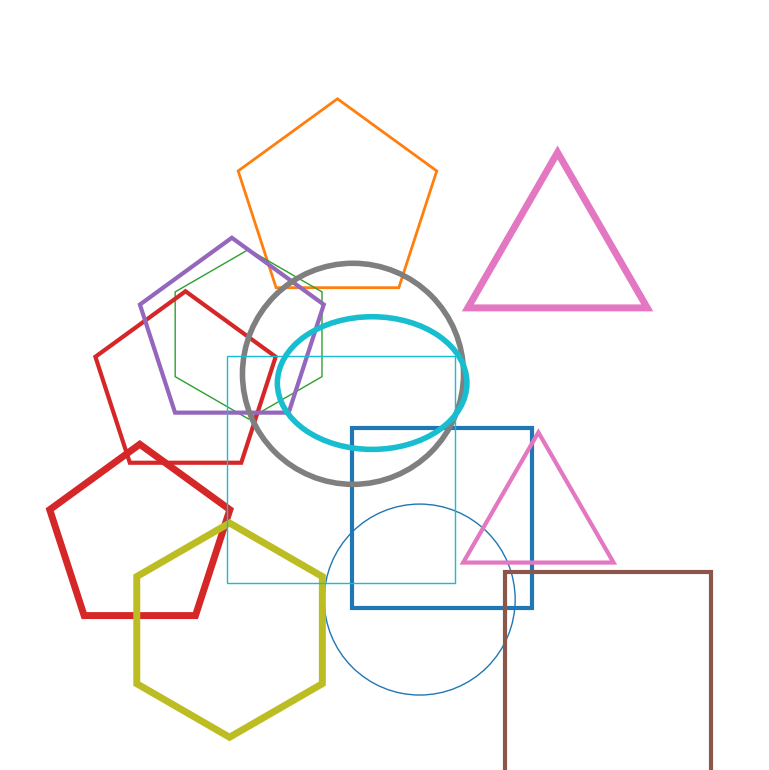[{"shape": "square", "thickness": 1.5, "radius": 0.58, "center": [0.574, 0.327]}, {"shape": "circle", "thickness": 0.5, "radius": 0.62, "center": [0.545, 0.221]}, {"shape": "pentagon", "thickness": 1, "radius": 0.68, "center": [0.438, 0.736]}, {"shape": "hexagon", "thickness": 0.5, "radius": 0.55, "center": [0.323, 0.566]}, {"shape": "pentagon", "thickness": 1.5, "radius": 0.62, "center": [0.241, 0.499]}, {"shape": "pentagon", "thickness": 2.5, "radius": 0.61, "center": [0.182, 0.3]}, {"shape": "pentagon", "thickness": 1.5, "radius": 0.63, "center": [0.301, 0.566]}, {"shape": "square", "thickness": 1.5, "radius": 0.67, "center": [0.789, 0.124]}, {"shape": "triangle", "thickness": 2.5, "radius": 0.67, "center": [0.724, 0.667]}, {"shape": "triangle", "thickness": 1.5, "radius": 0.56, "center": [0.699, 0.326]}, {"shape": "circle", "thickness": 2, "radius": 0.72, "center": [0.458, 0.515]}, {"shape": "hexagon", "thickness": 2.5, "radius": 0.7, "center": [0.298, 0.182]}, {"shape": "square", "thickness": 0.5, "radius": 0.74, "center": [0.443, 0.39]}, {"shape": "oval", "thickness": 2, "radius": 0.62, "center": [0.483, 0.503]}]